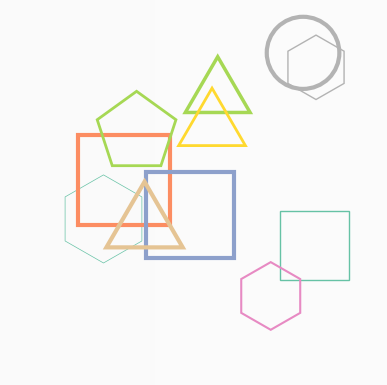[{"shape": "hexagon", "thickness": 0.5, "radius": 0.57, "center": [0.267, 0.431]}, {"shape": "square", "thickness": 1, "radius": 0.44, "center": [0.812, 0.362]}, {"shape": "square", "thickness": 3, "radius": 0.59, "center": [0.32, 0.532]}, {"shape": "square", "thickness": 3, "radius": 0.56, "center": [0.491, 0.441]}, {"shape": "hexagon", "thickness": 1.5, "radius": 0.44, "center": [0.699, 0.231]}, {"shape": "triangle", "thickness": 2.5, "radius": 0.48, "center": [0.562, 0.756]}, {"shape": "pentagon", "thickness": 2, "radius": 0.53, "center": [0.352, 0.656]}, {"shape": "triangle", "thickness": 2, "radius": 0.5, "center": [0.547, 0.672]}, {"shape": "triangle", "thickness": 3, "radius": 0.57, "center": [0.373, 0.414]}, {"shape": "circle", "thickness": 3, "radius": 0.47, "center": [0.782, 0.863]}, {"shape": "hexagon", "thickness": 1, "radius": 0.42, "center": [0.815, 0.825]}]